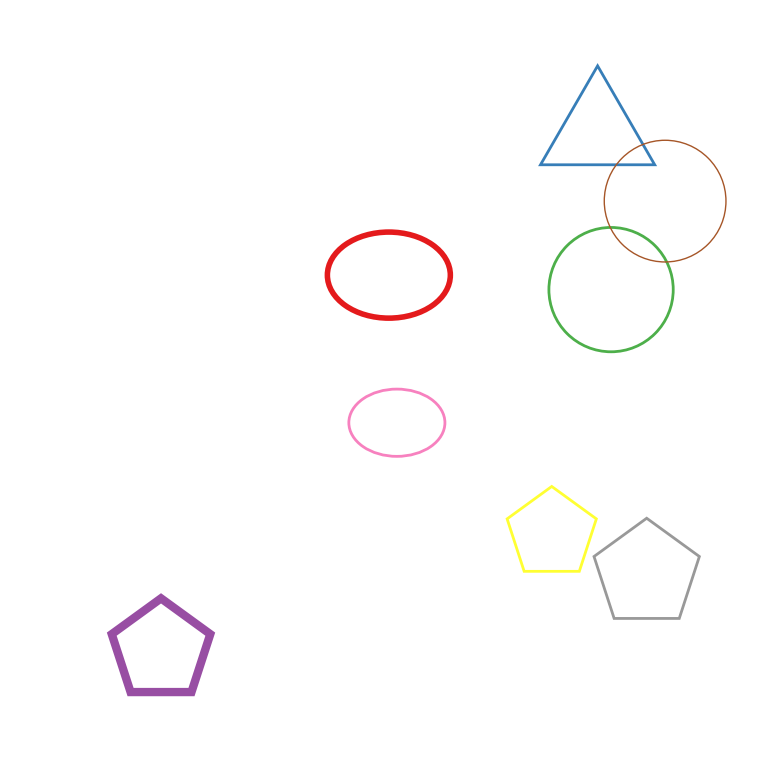[{"shape": "oval", "thickness": 2, "radius": 0.4, "center": [0.505, 0.643]}, {"shape": "triangle", "thickness": 1, "radius": 0.43, "center": [0.776, 0.829]}, {"shape": "circle", "thickness": 1, "radius": 0.4, "center": [0.794, 0.624]}, {"shape": "pentagon", "thickness": 3, "radius": 0.34, "center": [0.209, 0.156]}, {"shape": "pentagon", "thickness": 1, "radius": 0.3, "center": [0.717, 0.307]}, {"shape": "circle", "thickness": 0.5, "radius": 0.4, "center": [0.864, 0.739]}, {"shape": "oval", "thickness": 1, "radius": 0.31, "center": [0.515, 0.451]}, {"shape": "pentagon", "thickness": 1, "radius": 0.36, "center": [0.84, 0.255]}]